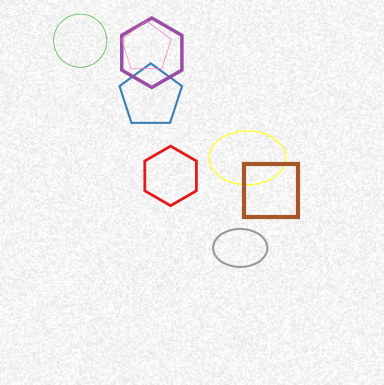[{"shape": "hexagon", "thickness": 2, "radius": 0.39, "center": [0.443, 0.543]}, {"shape": "pentagon", "thickness": 1.5, "radius": 0.43, "center": [0.392, 0.75]}, {"shape": "circle", "thickness": 0.5, "radius": 0.35, "center": [0.208, 0.894]}, {"shape": "hexagon", "thickness": 2.5, "radius": 0.45, "center": [0.394, 0.863]}, {"shape": "oval", "thickness": 1, "radius": 0.5, "center": [0.642, 0.59]}, {"shape": "square", "thickness": 3, "radius": 0.35, "center": [0.704, 0.505]}, {"shape": "pentagon", "thickness": 0.5, "radius": 0.34, "center": [0.38, 0.877]}, {"shape": "oval", "thickness": 1.5, "radius": 0.35, "center": [0.624, 0.356]}]